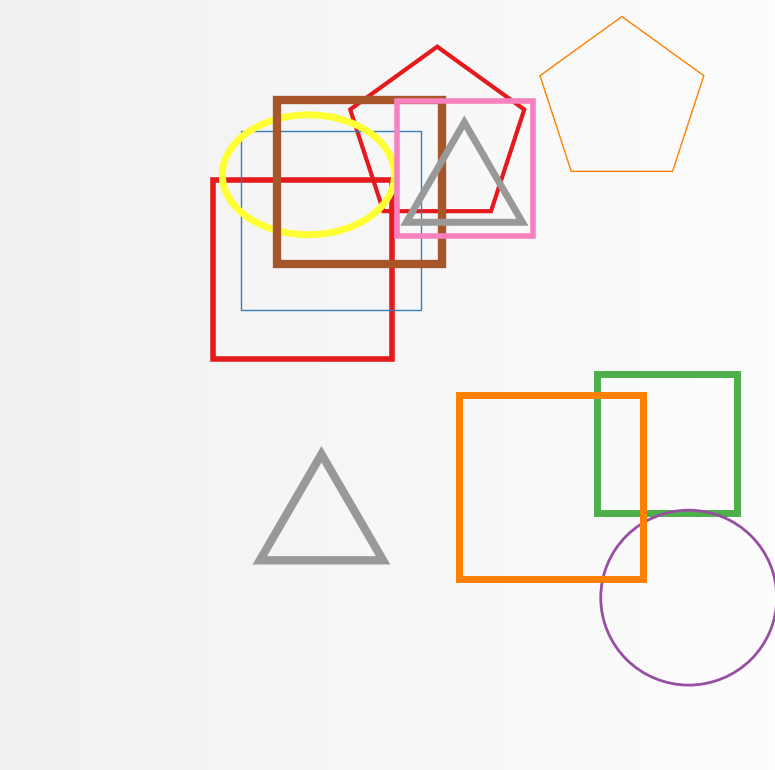[{"shape": "square", "thickness": 2, "radius": 0.58, "center": [0.39, 0.65]}, {"shape": "pentagon", "thickness": 1.5, "radius": 0.59, "center": [0.564, 0.821]}, {"shape": "square", "thickness": 0.5, "radius": 0.58, "center": [0.427, 0.714]}, {"shape": "square", "thickness": 2.5, "radius": 0.45, "center": [0.861, 0.424]}, {"shape": "circle", "thickness": 1, "radius": 0.57, "center": [0.889, 0.224]}, {"shape": "pentagon", "thickness": 0.5, "radius": 0.56, "center": [0.802, 0.867]}, {"shape": "square", "thickness": 2.5, "radius": 0.6, "center": [0.711, 0.368]}, {"shape": "oval", "thickness": 2.5, "radius": 0.56, "center": [0.398, 0.773]}, {"shape": "square", "thickness": 3, "radius": 0.53, "center": [0.464, 0.764]}, {"shape": "square", "thickness": 2, "radius": 0.44, "center": [0.6, 0.781]}, {"shape": "triangle", "thickness": 3, "radius": 0.46, "center": [0.415, 0.318]}, {"shape": "triangle", "thickness": 2.5, "radius": 0.43, "center": [0.599, 0.755]}]